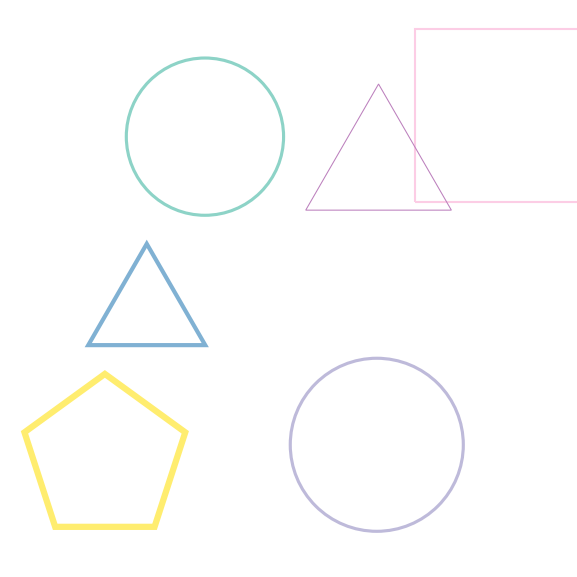[{"shape": "circle", "thickness": 1.5, "radius": 0.68, "center": [0.355, 0.763]}, {"shape": "circle", "thickness": 1.5, "radius": 0.75, "center": [0.652, 0.229]}, {"shape": "triangle", "thickness": 2, "radius": 0.58, "center": [0.254, 0.46]}, {"shape": "square", "thickness": 1, "radius": 0.75, "center": [0.869, 0.799]}, {"shape": "triangle", "thickness": 0.5, "radius": 0.73, "center": [0.655, 0.708]}, {"shape": "pentagon", "thickness": 3, "radius": 0.73, "center": [0.182, 0.205]}]